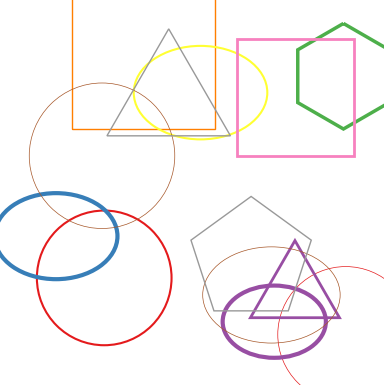[{"shape": "circle", "thickness": 0.5, "radius": 0.88, "center": [0.898, 0.131]}, {"shape": "circle", "thickness": 1.5, "radius": 0.87, "center": [0.271, 0.278]}, {"shape": "oval", "thickness": 3, "radius": 0.8, "center": [0.145, 0.387]}, {"shape": "hexagon", "thickness": 2.5, "radius": 0.69, "center": [0.892, 0.802]}, {"shape": "oval", "thickness": 3, "radius": 0.67, "center": [0.712, 0.164]}, {"shape": "triangle", "thickness": 2, "radius": 0.67, "center": [0.766, 0.242]}, {"shape": "square", "thickness": 1, "radius": 0.93, "center": [0.372, 0.851]}, {"shape": "oval", "thickness": 1.5, "radius": 0.87, "center": [0.521, 0.759]}, {"shape": "circle", "thickness": 0.5, "radius": 0.94, "center": [0.265, 0.595]}, {"shape": "oval", "thickness": 0.5, "radius": 0.89, "center": [0.705, 0.234]}, {"shape": "square", "thickness": 2, "radius": 0.76, "center": [0.767, 0.747]}, {"shape": "pentagon", "thickness": 1, "radius": 0.82, "center": [0.652, 0.325]}, {"shape": "triangle", "thickness": 1, "radius": 0.93, "center": [0.438, 0.74]}]